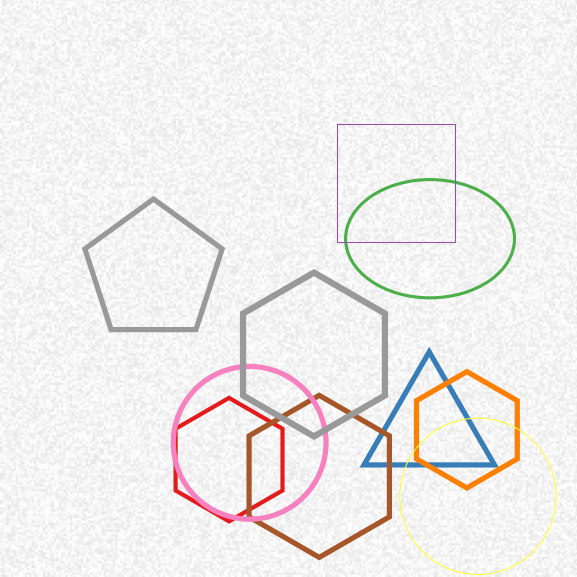[{"shape": "hexagon", "thickness": 2, "radius": 0.53, "center": [0.397, 0.203]}, {"shape": "triangle", "thickness": 2.5, "radius": 0.65, "center": [0.743, 0.259]}, {"shape": "oval", "thickness": 1.5, "radius": 0.73, "center": [0.745, 0.586]}, {"shape": "square", "thickness": 0.5, "radius": 0.51, "center": [0.686, 0.682]}, {"shape": "hexagon", "thickness": 2.5, "radius": 0.5, "center": [0.808, 0.255]}, {"shape": "circle", "thickness": 0.5, "radius": 0.68, "center": [0.828, 0.14]}, {"shape": "hexagon", "thickness": 2.5, "radius": 0.7, "center": [0.553, 0.174]}, {"shape": "circle", "thickness": 2.5, "radius": 0.66, "center": [0.432, 0.232]}, {"shape": "hexagon", "thickness": 3, "radius": 0.71, "center": [0.544, 0.385]}, {"shape": "pentagon", "thickness": 2.5, "radius": 0.62, "center": [0.266, 0.529]}]